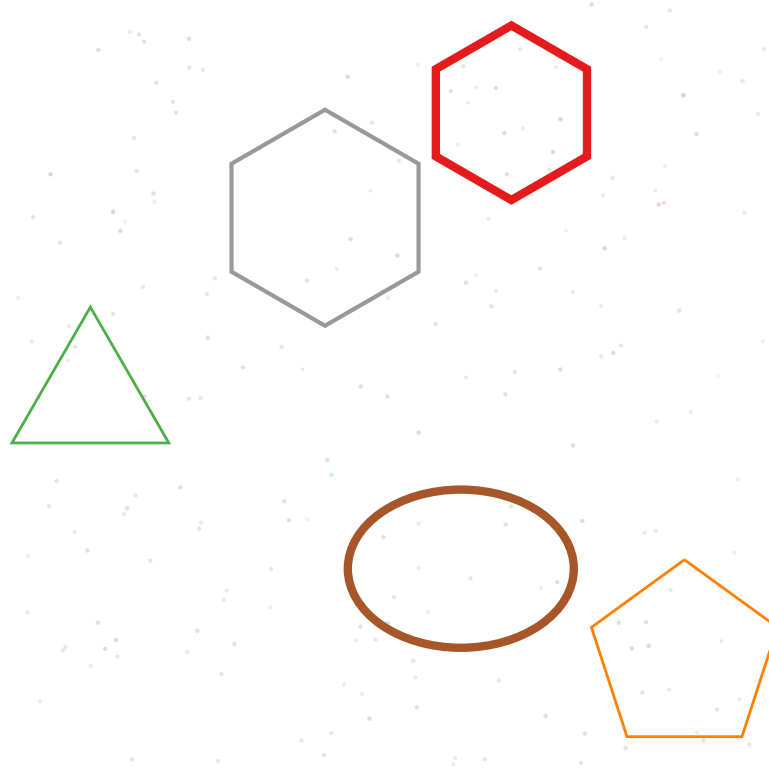[{"shape": "hexagon", "thickness": 3, "radius": 0.57, "center": [0.664, 0.854]}, {"shape": "triangle", "thickness": 1, "radius": 0.59, "center": [0.117, 0.484]}, {"shape": "pentagon", "thickness": 1, "radius": 0.64, "center": [0.889, 0.146]}, {"shape": "oval", "thickness": 3, "radius": 0.73, "center": [0.598, 0.261]}, {"shape": "hexagon", "thickness": 1.5, "radius": 0.7, "center": [0.422, 0.717]}]